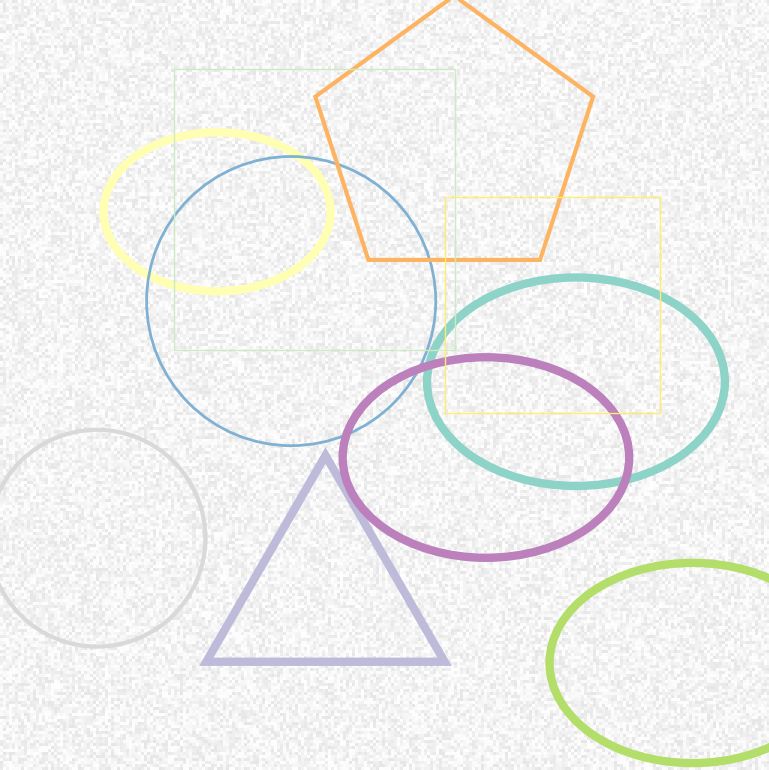[{"shape": "oval", "thickness": 3, "radius": 0.97, "center": [0.748, 0.504]}, {"shape": "oval", "thickness": 3, "radius": 0.74, "center": [0.282, 0.725]}, {"shape": "triangle", "thickness": 3, "radius": 0.89, "center": [0.423, 0.23]}, {"shape": "circle", "thickness": 1, "radius": 0.94, "center": [0.378, 0.609]}, {"shape": "pentagon", "thickness": 1.5, "radius": 0.95, "center": [0.59, 0.816]}, {"shape": "oval", "thickness": 3, "radius": 0.93, "center": [0.899, 0.139]}, {"shape": "circle", "thickness": 1.5, "radius": 0.7, "center": [0.126, 0.301]}, {"shape": "oval", "thickness": 3, "radius": 0.93, "center": [0.631, 0.406]}, {"shape": "square", "thickness": 0.5, "radius": 0.91, "center": [0.408, 0.728]}, {"shape": "square", "thickness": 0.5, "radius": 0.7, "center": [0.718, 0.604]}]